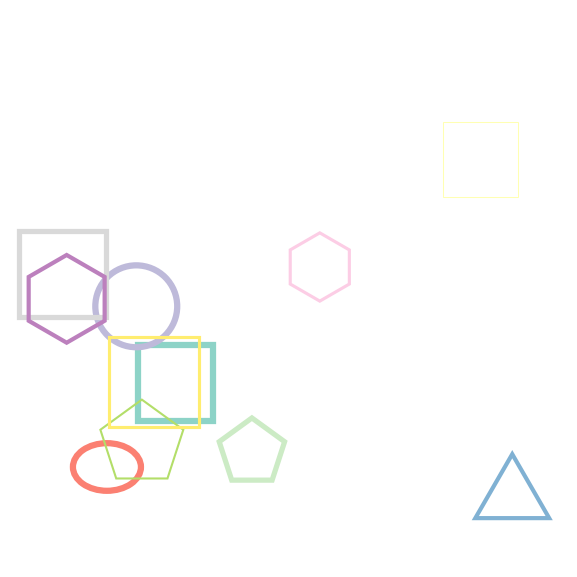[{"shape": "square", "thickness": 3, "radius": 0.33, "center": [0.304, 0.336]}, {"shape": "square", "thickness": 0.5, "radius": 0.32, "center": [0.832, 0.723]}, {"shape": "circle", "thickness": 3, "radius": 0.35, "center": [0.236, 0.469]}, {"shape": "oval", "thickness": 3, "radius": 0.29, "center": [0.185, 0.191]}, {"shape": "triangle", "thickness": 2, "radius": 0.37, "center": [0.887, 0.139]}, {"shape": "pentagon", "thickness": 1, "radius": 0.38, "center": [0.246, 0.232]}, {"shape": "hexagon", "thickness": 1.5, "radius": 0.3, "center": [0.554, 0.537]}, {"shape": "square", "thickness": 2.5, "radius": 0.37, "center": [0.108, 0.525]}, {"shape": "hexagon", "thickness": 2, "radius": 0.38, "center": [0.115, 0.482]}, {"shape": "pentagon", "thickness": 2.5, "radius": 0.3, "center": [0.436, 0.216]}, {"shape": "square", "thickness": 1.5, "radius": 0.39, "center": [0.267, 0.338]}]